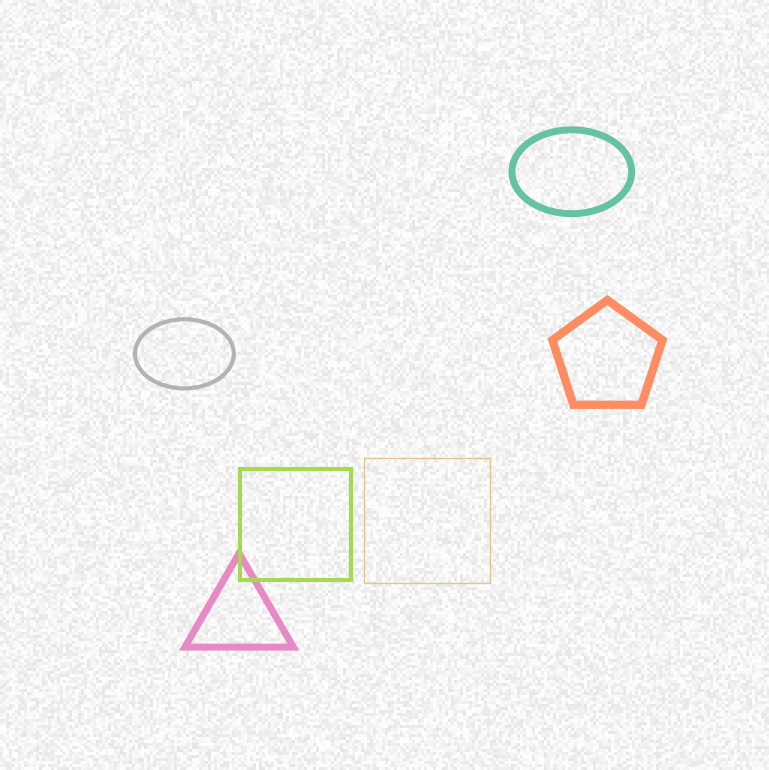[{"shape": "oval", "thickness": 2.5, "radius": 0.39, "center": [0.743, 0.777]}, {"shape": "pentagon", "thickness": 3, "radius": 0.38, "center": [0.789, 0.535]}, {"shape": "triangle", "thickness": 2.5, "radius": 0.41, "center": [0.311, 0.2]}, {"shape": "square", "thickness": 1.5, "radius": 0.36, "center": [0.383, 0.319]}, {"shape": "square", "thickness": 0.5, "radius": 0.41, "center": [0.555, 0.324]}, {"shape": "oval", "thickness": 1.5, "radius": 0.32, "center": [0.239, 0.54]}]